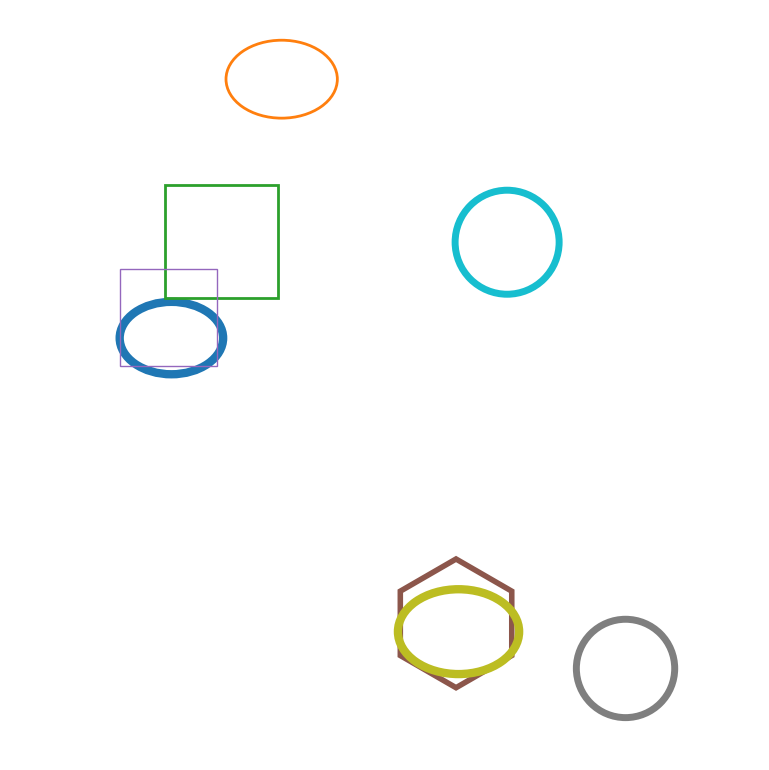[{"shape": "oval", "thickness": 3, "radius": 0.34, "center": [0.223, 0.561]}, {"shape": "oval", "thickness": 1, "radius": 0.36, "center": [0.366, 0.897]}, {"shape": "square", "thickness": 1, "radius": 0.37, "center": [0.288, 0.686]}, {"shape": "square", "thickness": 0.5, "radius": 0.32, "center": [0.219, 0.588]}, {"shape": "hexagon", "thickness": 2, "radius": 0.42, "center": [0.592, 0.19]}, {"shape": "circle", "thickness": 2.5, "radius": 0.32, "center": [0.812, 0.132]}, {"shape": "oval", "thickness": 3, "radius": 0.39, "center": [0.595, 0.18]}, {"shape": "circle", "thickness": 2.5, "radius": 0.34, "center": [0.659, 0.685]}]